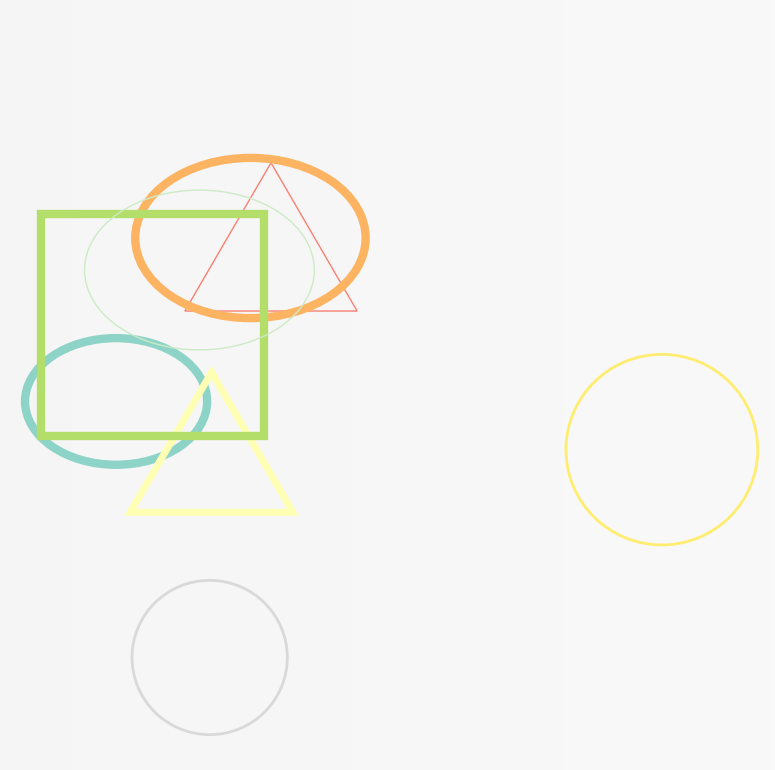[{"shape": "oval", "thickness": 3, "radius": 0.59, "center": [0.15, 0.479]}, {"shape": "triangle", "thickness": 2.5, "radius": 0.61, "center": [0.273, 0.395]}, {"shape": "triangle", "thickness": 0.5, "radius": 0.64, "center": [0.35, 0.66]}, {"shape": "oval", "thickness": 3, "radius": 0.74, "center": [0.323, 0.691]}, {"shape": "square", "thickness": 3, "radius": 0.72, "center": [0.197, 0.578]}, {"shape": "circle", "thickness": 1, "radius": 0.5, "center": [0.271, 0.146]}, {"shape": "oval", "thickness": 0.5, "radius": 0.74, "center": [0.257, 0.649]}, {"shape": "circle", "thickness": 1, "radius": 0.62, "center": [0.854, 0.416]}]